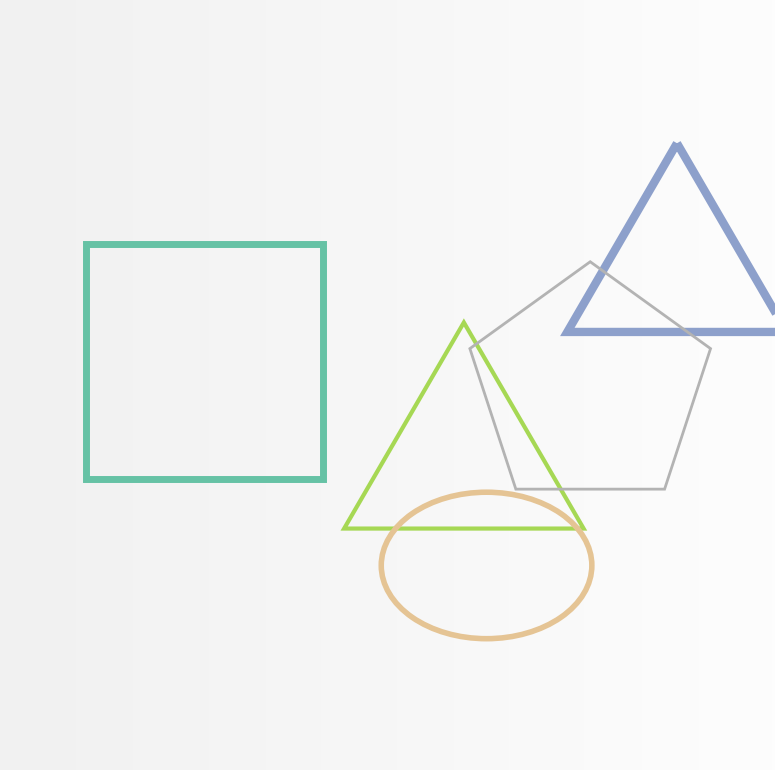[{"shape": "square", "thickness": 2.5, "radius": 0.76, "center": [0.264, 0.53]}, {"shape": "triangle", "thickness": 3, "radius": 0.82, "center": [0.874, 0.651]}, {"shape": "triangle", "thickness": 1.5, "radius": 0.89, "center": [0.599, 0.403]}, {"shape": "oval", "thickness": 2, "radius": 0.68, "center": [0.628, 0.266]}, {"shape": "pentagon", "thickness": 1, "radius": 0.82, "center": [0.762, 0.497]}]